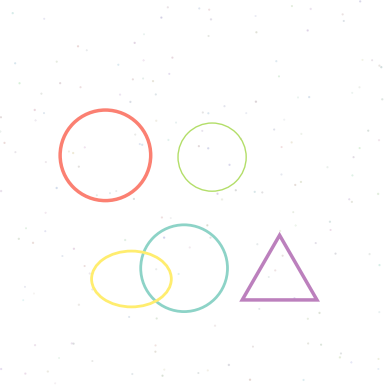[{"shape": "circle", "thickness": 2, "radius": 0.56, "center": [0.478, 0.303]}, {"shape": "circle", "thickness": 2.5, "radius": 0.59, "center": [0.274, 0.597]}, {"shape": "circle", "thickness": 1, "radius": 0.44, "center": [0.551, 0.592]}, {"shape": "triangle", "thickness": 2.5, "radius": 0.56, "center": [0.726, 0.277]}, {"shape": "oval", "thickness": 2, "radius": 0.52, "center": [0.341, 0.275]}]